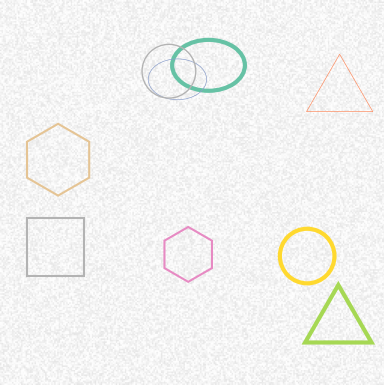[{"shape": "oval", "thickness": 3, "radius": 0.47, "center": [0.542, 0.83]}, {"shape": "triangle", "thickness": 0.5, "radius": 0.5, "center": [0.882, 0.76]}, {"shape": "oval", "thickness": 0.5, "radius": 0.38, "center": [0.461, 0.794]}, {"shape": "hexagon", "thickness": 1.5, "radius": 0.36, "center": [0.489, 0.339]}, {"shape": "triangle", "thickness": 3, "radius": 0.5, "center": [0.879, 0.16]}, {"shape": "circle", "thickness": 3, "radius": 0.35, "center": [0.798, 0.335]}, {"shape": "hexagon", "thickness": 1.5, "radius": 0.47, "center": [0.151, 0.585]}, {"shape": "circle", "thickness": 1, "radius": 0.35, "center": [0.439, 0.815]}, {"shape": "square", "thickness": 1.5, "radius": 0.38, "center": [0.144, 0.359]}]